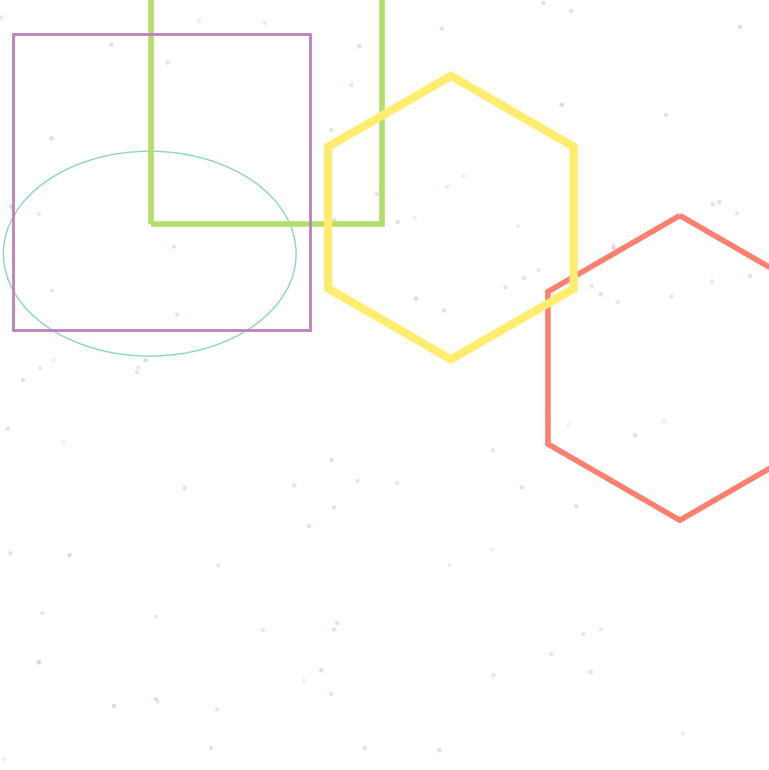[{"shape": "oval", "thickness": 0.5, "radius": 0.95, "center": [0.194, 0.671]}, {"shape": "hexagon", "thickness": 2, "radius": 0.99, "center": [0.883, 0.522]}, {"shape": "square", "thickness": 2, "radius": 0.75, "center": [0.346, 0.86]}, {"shape": "square", "thickness": 1, "radius": 0.96, "center": [0.209, 0.764]}, {"shape": "hexagon", "thickness": 3, "radius": 0.92, "center": [0.586, 0.717]}]